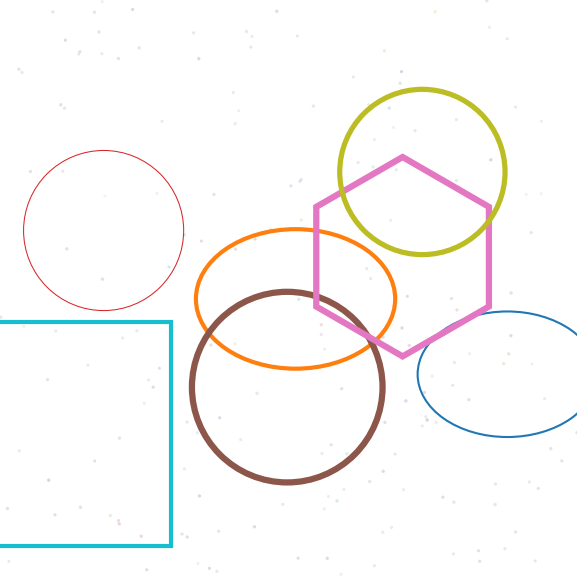[{"shape": "oval", "thickness": 1, "radius": 0.78, "center": [0.878, 0.351]}, {"shape": "oval", "thickness": 2, "radius": 0.86, "center": [0.512, 0.482]}, {"shape": "circle", "thickness": 0.5, "radius": 0.69, "center": [0.179, 0.6]}, {"shape": "circle", "thickness": 3, "radius": 0.83, "center": [0.497, 0.329]}, {"shape": "hexagon", "thickness": 3, "radius": 0.86, "center": [0.697, 0.555]}, {"shape": "circle", "thickness": 2.5, "radius": 0.72, "center": [0.731, 0.701]}, {"shape": "square", "thickness": 2, "radius": 0.97, "center": [0.102, 0.248]}]